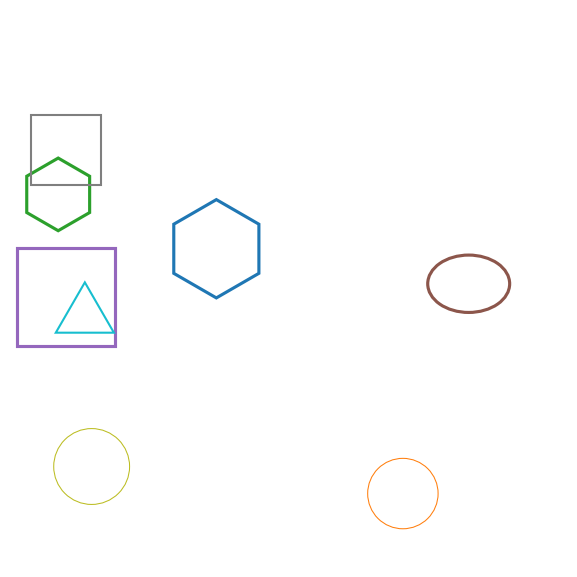[{"shape": "hexagon", "thickness": 1.5, "radius": 0.43, "center": [0.375, 0.568]}, {"shape": "circle", "thickness": 0.5, "radius": 0.3, "center": [0.698, 0.144]}, {"shape": "hexagon", "thickness": 1.5, "radius": 0.31, "center": [0.101, 0.663]}, {"shape": "square", "thickness": 1.5, "radius": 0.42, "center": [0.114, 0.485]}, {"shape": "oval", "thickness": 1.5, "radius": 0.35, "center": [0.812, 0.508]}, {"shape": "square", "thickness": 1, "radius": 0.3, "center": [0.114, 0.739]}, {"shape": "circle", "thickness": 0.5, "radius": 0.33, "center": [0.159, 0.191]}, {"shape": "triangle", "thickness": 1, "radius": 0.29, "center": [0.147, 0.452]}]